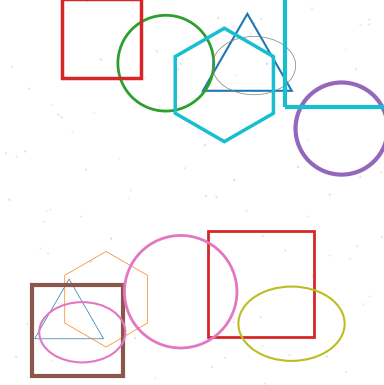[{"shape": "triangle", "thickness": 0.5, "radius": 0.52, "center": [0.18, 0.172]}, {"shape": "triangle", "thickness": 1.5, "radius": 0.67, "center": [0.642, 0.831]}, {"shape": "hexagon", "thickness": 0.5, "radius": 0.62, "center": [0.276, 0.223]}, {"shape": "circle", "thickness": 2, "radius": 0.62, "center": [0.431, 0.836]}, {"shape": "square", "thickness": 2, "radius": 0.68, "center": [0.678, 0.263]}, {"shape": "square", "thickness": 2.5, "radius": 0.51, "center": [0.264, 0.9]}, {"shape": "circle", "thickness": 3, "radius": 0.6, "center": [0.887, 0.666]}, {"shape": "square", "thickness": 3, "radius": 0.59, "center": [0.201, 0.142]}, {"shape": "circle", "thickness": 2, "radius": 0.73, "center": [0.469, 0.242]}, {"shape": "oval", "thickness": 1.5, "radius": 0.56, "center": [0.214, 0.137]}, {"shape": "oval", "thickness": 0.5, "radius": 0.54, "center": [0.66, 0.83]}, {"shape": "oval", "thickness": 1.5, "radius": 0.69, "center": [0.757, 0.159]}, {"shape": "hexagon", "thickness": 2.5, "radius": 0.74, "center": [0.583, 0.779]}, {"shape": "square", "thickness": 3, "radius": 0.74, "center": [0.889, 0.871]}]